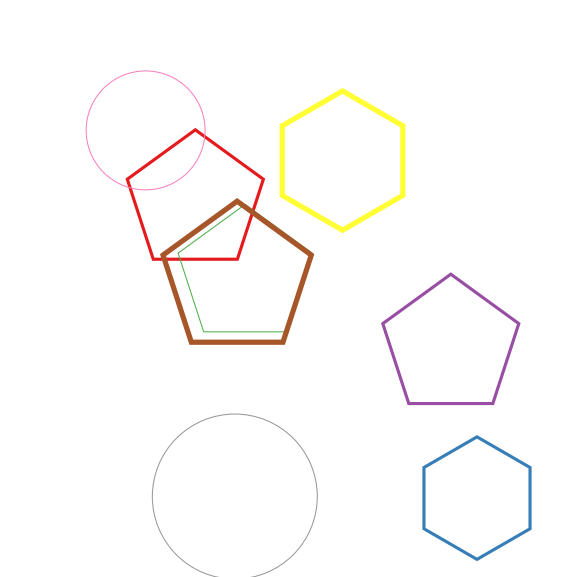[{"shape": "pentagon", "thickness": 1.5, "radius": 0.62, "center": [0.338, 0.65]}, {"shape": "hexagon", "thickness": 1.5, "radius": 0.53, "center": [0.826, 0.137]}, {"shape": "pentagon", "thickness": 0.5, "radius": 0.61, "center": [0.424, 0.523]}, {"shape": "pentagon", "thickness": 1.5, "radius": 0.62, "center": [0.781, 0.401]}, {"shape": "hexagon", "thickness": 2.5, "radius": 0.6, "center": [0.593, 0.721]}, {"shape": "pentagon", "thickness": 2.5, "radius": 0.67, "center": [0.411, 0.516]}, {"shape": "circle", "thickness": 0.5, "radius": 0.51, "center": [0.252, 0.773]}, {"shape": "circle", "thickness": 0.5, "radius": 0.71, "center": [0.407, 0.139]}]